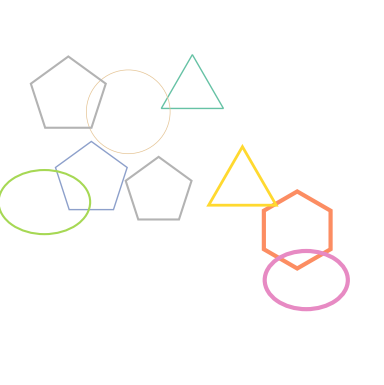[{"shape": "triangle", "thickness": 1, "radius": 0.47, "center": [0.5, 0.765]}, {"shape": "hexagon", "thickness": 3, "radius": 0.5, "center": [0.772, 0.403]}, {"shape": "pentagon", "thickness": 1, "radius": 0.49, "center": [0.237, 0.535]}, {"shape": "oval", "thickness": 3, "radius": 0.54, "center": [0.795, 0.273]}, {"shape": "oval", "thickness": 1.5, "radius": 0.59, "center": [0.115, 0.475]}, {"shape": "triangle", "thickness": 2, "radius": 0.51, "center": [0.63, 0.518]}, {"shape": "circle", "thickness": 0.5, "radius": 0.54, "center": [0.333, 0.71]}, {"shape": "pentagon", "thickness": 1.5, "radius": 0.45, "center": [0.412, 0.503]}, {"shape": "pentagon", "thickness": 1.5, "radius": 0.51, "center": [0.177, 0.751]}]